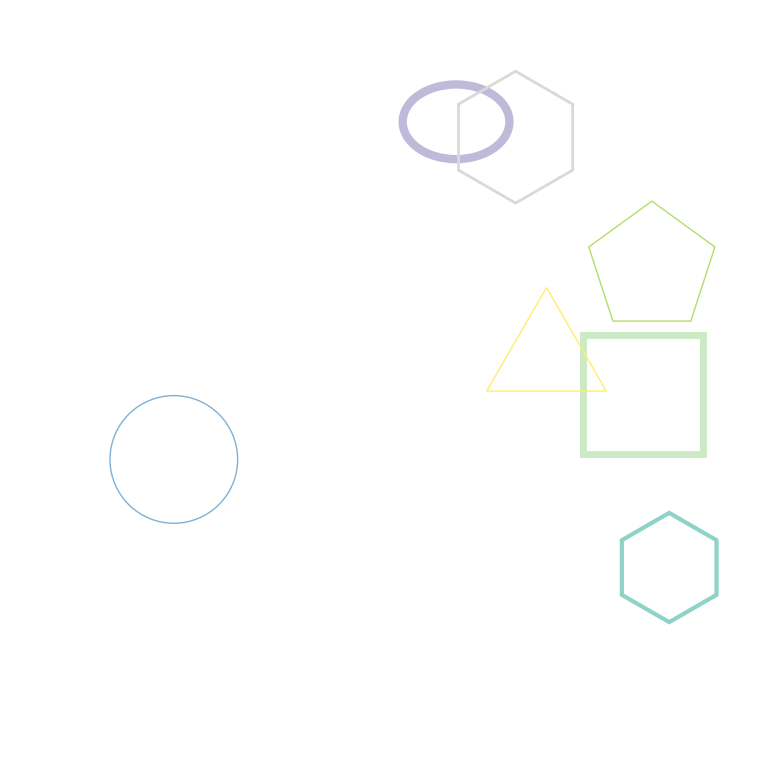[{"shape": "hexagon", "thickness": 1.5, "radius": 0.35, "center": [0.869, 0.263]}, {"shape": "oval", "thickness": 3, "radius": 0.35, "center": [0.592, 0.842]}, {"shape": "circle", "thickness": 0.5, "radius": 0.41, "center": [0.226, 0.403]}, {"shape": "pentagon", "thickness": 0.5, "radius": 0.43, "center": [0.847, 0.653]}, {"shape": "hexagon", "thickness": 1, "radius": 0.43, "center": [0.67, 0.822]}, {"shape": "square", "thickness": 2.5, "radius": 0.39, "center": [0.835, 0.488]}, {"shape": "triangle", "thickness": 0.5, "radius": 0.45, "center": [0.71, 0.537]}]